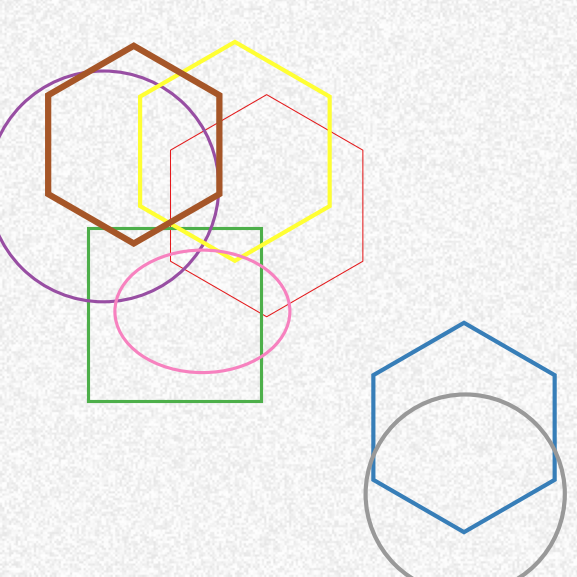[{"shape": "hexagon", "thickness": 0.5, "radius": 0.96, "center": [0.462, 0.643]}, {"shape": "hexagon", "thickness": 2, "radius": 0.91, "center": [0.803, 0.259]}, {"shape": "square", "thickness": 1.5, "radius": 0.75, "center": [0.302, 0.454]}, {"shape": "circle", "thickness": 1.5, "radius": 1.0, "center": [0.179, 0.676]}, {"shape": "hexagon", "thickness": 2, "radius": 0.95, "center": [0.407, 0.737]}, {"shape": "hexagon", "thickness": 3, "radius": 0.86, "center": [0.232, 0.749]}, {"shape": "oval", "thickness": 1.5, "radius": 0.76, "center": [0.35, 0.46]}, {"shape": "circle", "thickness": 2, "radius": 0.86, "center": [0.806, 0.144]}]